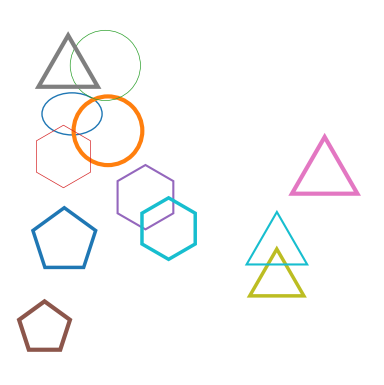[{"shape": "oval", "thickness": 1, "radius": 0.39, "center": [0.187, 0.704]}, {"shape": "pentagon", "thickness": 2.5, "radius": 0.43, "center": [0.167, 0.375]}, {"shape": "circle", "thickness": 3, "radius": 0.45, "center": [0.28, 0.66]}, {"shape": "circle", "thickness": 0.5, "radius": 0.46, "center": [0.274, 0.83]}, {"shape": "hexagon", "thickness": 0.5, "radius": 0.41, "center": [0.165, 0.594]}, {"shape": "hexagon", "thickness": 1.5, "radius": 0.42, "center": [0.378, 0.488]}, {"shape": "pentagon", "thickness": 3, "radius": 0.35, "center": [0.116, 0.148]}, {"shape": "triangle", "thickness": 3, "radius": 0.49, "center": [0.843, 0.546]}, {"shape": "triangle", "thickness": 3, "radius": 0.45, "center": [0.177, 0.819]}, {"shape": "triangle", "thickness": 2.5, "radius": 0.41, "center": [0.719, 0.272]}, {"shape": "triangle", "thickness": 1.5, "radius": 0.45, "center": [0.719, 0.359]}, {"shape": "hexagon", "thickness": 2.5, "radius": 0.4, "center": [0.438, 0.406]}]